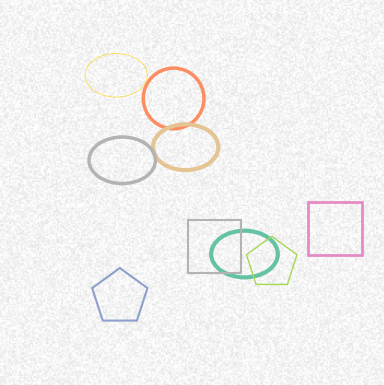[{"shape": "oval", "thickness": 3, "radius": 0.43, "center": [0.635, 0.34]}, {"shape": "circle", "thickness": 2.5, "radius": 0.39, "center": [0.451, 0.744]}, {"shape": "pentagon", "thickness": 1.5, "radius": 0.38, "center": [0.311, 0.228]}, {"shape": "square", "thickness": 2, "radius": 0.35, "center": [0.87, 0.407]}, {"shape": "pentagon", "thickness": 1, "radius": 0.35, "center": [0.706, 0.317]}, {"shape": "oval", "thickness": 0.5, "radius": 0.4, "center": [0.302, 0.804]}, {"shape": "oval", "thickness": 3, "radius": 0.42, "center": [0.482, 0.618]}, {"shape": "oval", "thickness": 2.5, "radius": 0.43, "center": [0.317, 0.584]}, {"shape": "square", "thickness": 1.5, "radius": 0.35, "center": [0.557, 0.36]}]